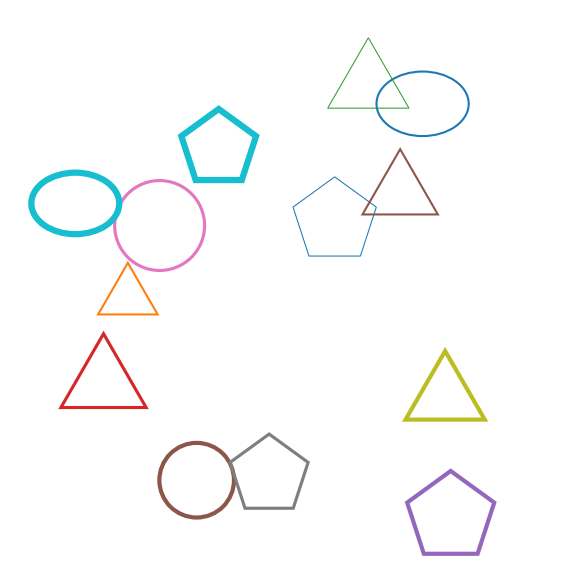[{"shape": "oval", "thickness": 1, "radius": 0.4, "center": [0.732, 0.819]}, {"shape": "pentagon", "thickness": 0.5, "radius": 0.38, "center": [0.58, 0.617]}, {"shape": "triangle", "thickness": 1, "radius": 0.3, "center": [0.221, 0.484]}, {"shape": "triangle", "thickness": 0.5, "radius": 0.41, "center": [0.638, 0.852]}, {"shape": "triangle", "thickness": 1.5, "radius": 0.43, "center": [0.179, 0.336]}, {"shape": "pentagon", "thickness": 2, "radius": 0.4, "center": [0.78, 0.104]}, {"shape": "circle", "thickness": 2, "radius": 0.32, "center": [0.341, 0.168]}, {"shape": "triangle", "thickness": 1, "radius": 0.38, "center": [0.693, 0.665]}, {"shape": "circle", "thickness": 1.5, "radius": 0.39, "center": [0.276, 0.609]}, {"shape": "pentagon", "thickness": 1.5, "radius": 0.36, "center": [0.466, 0.176]}, {"shape": "triangle", "thickness": 2, "radius": 0.4, "center": [0.771, 0.312]}, {"shape": "pentagon", "thickness": 3, "radius": 0.34, "center": [0.379, 0.742]}, {"shape": "oval", "thickness": 3, "radius": 0.38, "center": [0.13, 0.647]}]